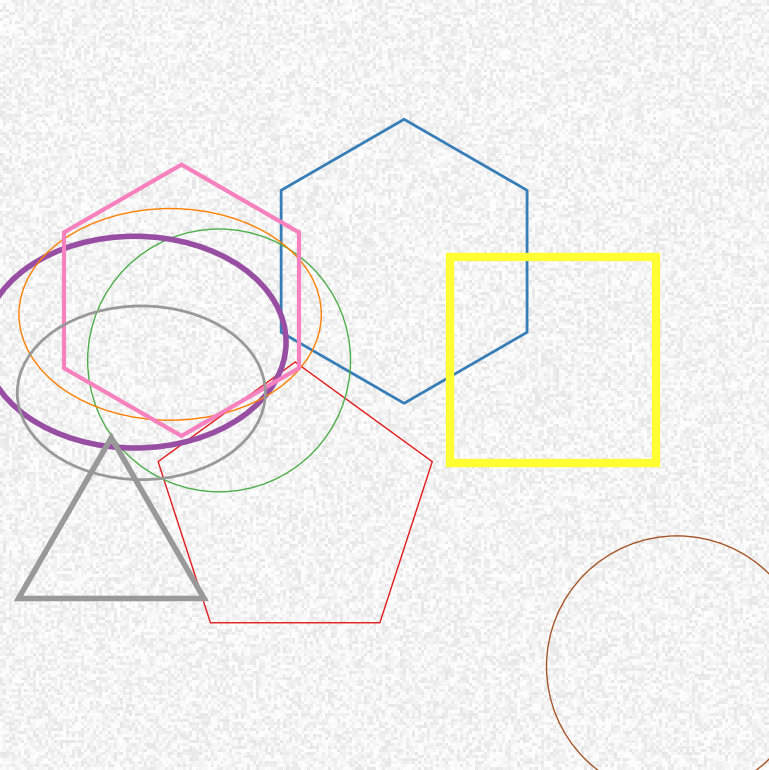[{"shape": "pentagon", "thickness": 0.5, "radius": 0.94, "center": [0.383, 0.343]}, {"shape": "hexagon", "thickness": 1, "radius": 0.92, "center": [0.525, 0.661]}, {"shape": "circle", "thickness": 0.5, "radius": 0.85, "center": [0.285, 0.532]}, {"shape": "oval", "thickness": 2, "radius": 0.98, "center": [0.175, 0.556]}, {"shape": "oval", "thickness": 0.5, "radius": 0.98, "center": [0.221, 0.592]}, {"shape": "square", "thickness": 3, "radius": 0.67, "center": [0.718, 0.533]}, {"shape": "circle", "thickness": 0.5, "radius": 0.85, "center": [0.879, 0.134]}, {"shape": "hexagon", "thickness": 1.5, "radius": 0.88, "center": [0.236, 0.61]}, {"shape": "triangle", "thickness": 2, "radius": 0.7, "center": [0.145, 0.292]}, {"shape": "oval", "thickness": 1, "radius": 0.81, "center": [0.184, 0.49]}]